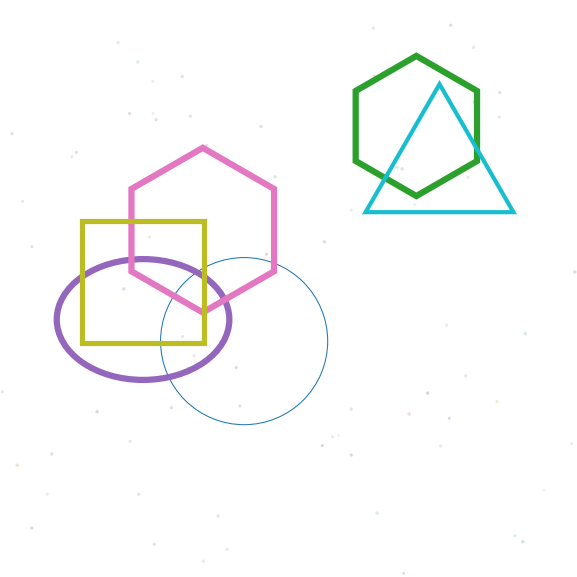[{"shape": "circle", "thickness": 0.5, "radius": 0.72, "center": [0.423, 0.408]}, {"shape": "hexagon", "thickness": 3, "radius": 0.61, "center": [0.721, 0.781]}, {"shape": "oval", "thickness": 3, "radius": 0.75, "center": [0.248, 0.446]}, {"shape": "hexagon", "thickness": 3, "radius": 0.71, "center": [0.351, 0.601]}, {"shape": "square", "thickness": 2.5, "radius": 0.53, "center": [0.247, 0.511]}, {"shape": "triangle", "thickness": 2, "radius": 0.74, "center": [0.761, 0.706]}]